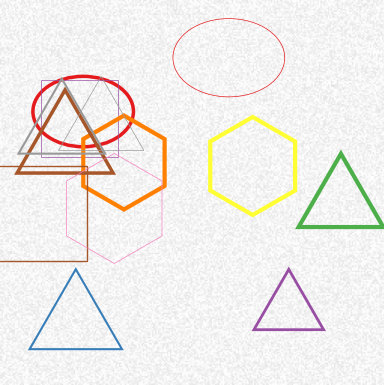[{"shape": "oval", "thickness": 2.5, "radius": 0.65, "center": [0.216, 0.71]}, {"shape": "oval", "thickness": 0.5, "radius": 0.73, "center": [0.594, 0.85]}, {"shape": "triangle", "thickness": 1.5, "radius": 0.69, "center": [0.197, 0.162]}, {"shape": "triangle", "thickness": 3, "radius": 0.63, "center": [0.886, 0.474]}, {"shape": "triangle", "thickness": 2, "radius": 0.52, "center": [0.75, 0.196]}, {"shape": "square", "thickness": 0.5, "radius": 0.5, "center": [0.206, 0.692]}, {"shape": "hexagon", "thickness": 3, "radius": 0.61, "center": [0.322, 0.578]}, {"shape": "hexagon", "thickness": 3, "radius": 0.64, "center": [0.656, 0.569]}, {"shape": "triangle", "thickness": 2.5, "radius": 0.72, "center": [0.169, 0.623]}, {"shape": "square", "thickness": 1, "radius": 0.62, "center": [0.102, 0.445]}, {"shape": "hexagon", "thickness": 0.5, "radius": 0.72, "center": [0.297, 0.459]}, {"shape": "triangle", "thickness": 0.5, "radius": 0.64, "center": [0.263, 0.673]}, {"shape": "triangle", "thickness": 1.5, "radius": 0.65, "center": [0.161, 0.666]}]